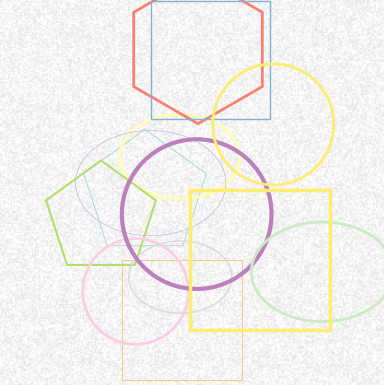[{"shape": "pentagon", "thickness": 0.5, "radius": 0.84, "center": [0.377, 0.497]}, {"shape": "oval", "thickness": 2, "radius": 0.78, "center": [0.467, 0.593]}, {"shape": "oval", "thickness": 0.5, "radius": 0.98, "center": [0.391, 0.524]}, {"shape": "hexagon", "thickness": 2, "radius": 0.96, "center": [0.514, 0.872]}, {"shape": "square", "thickness": 1, "radius": 0.77, "center": [0.547, 0.844]}, {"shape": "square", "thickness": 0.5, "radius": 0.78, "center": [0.473, 0.169]}, {"shape": "pentagon", "thickness": 1.5, "radius": 0.75, "center": [0.262, 0.433]}, {"shape": "circle", "thickness": 2, "radius": 0.69, "center": [0.352, 0.243]}, {"shape": "oval", "thickness": 1, "radius": 0.67, "center": [0.468, 0.28]}, {"shape": "circle", "thickness": 3, "radius": 0.97, "center": [0.511, 0.444]}, {"shape": "oval", "thickness": 2, "radius": 0.92, "center": [0.837, 0.294]}, {"shape": "circle", "thickness": 2, "radius": 0.79, "center": [0.71, 0.677]}, {"shape": "square", "thickness": 2.5, "radius": 0.91, "center": [0.675, 0.324]}]